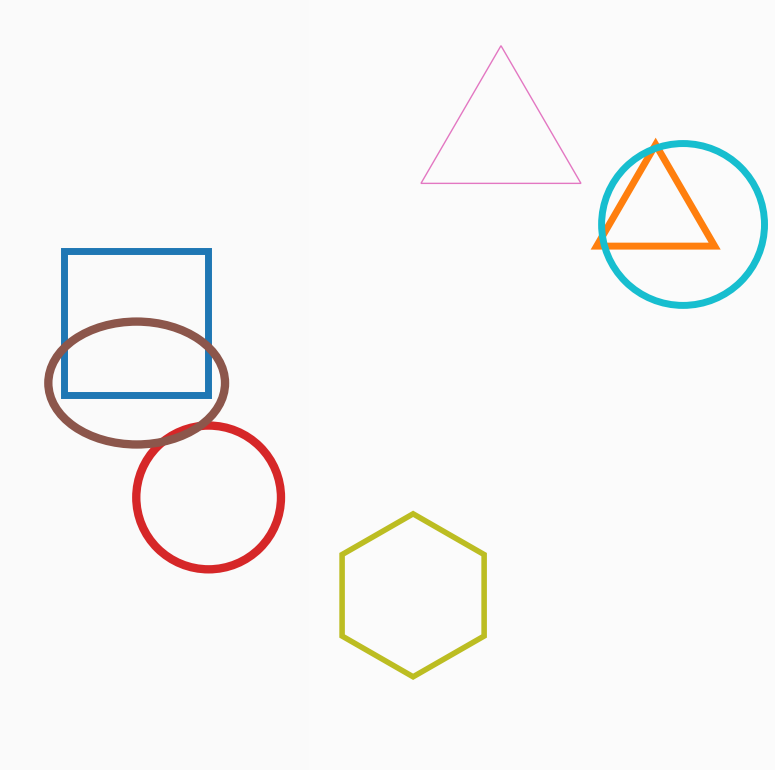[{"shape": "square", "thickness": 2.5, "radius": 0.46, "center": [0.176, 0.581]}, {"shape": "triangle", "thickness": 2.5, "radius": 0.44, "center": [0.846, 0.724]}, {"shape": "circle", "thickness": 3, "radius": 0.47, "center": [0.269, 0.354]}, {"shape": "oval", "thickness": 3, "radius": 0.57, "center": [0.176, 0.503]}, {"shape": "triangle", "thickness": 0.5, "radius": 0.6, "center": [0.646, 0.821]}, {"shape": "hexagon", "thickness": 2, "radius": 0.53, "center": [0.533, 0.227]}, {"shape": "circle", "thickness": 2.5, "radius": 0.53, "center": [0.881, 0.708]}]